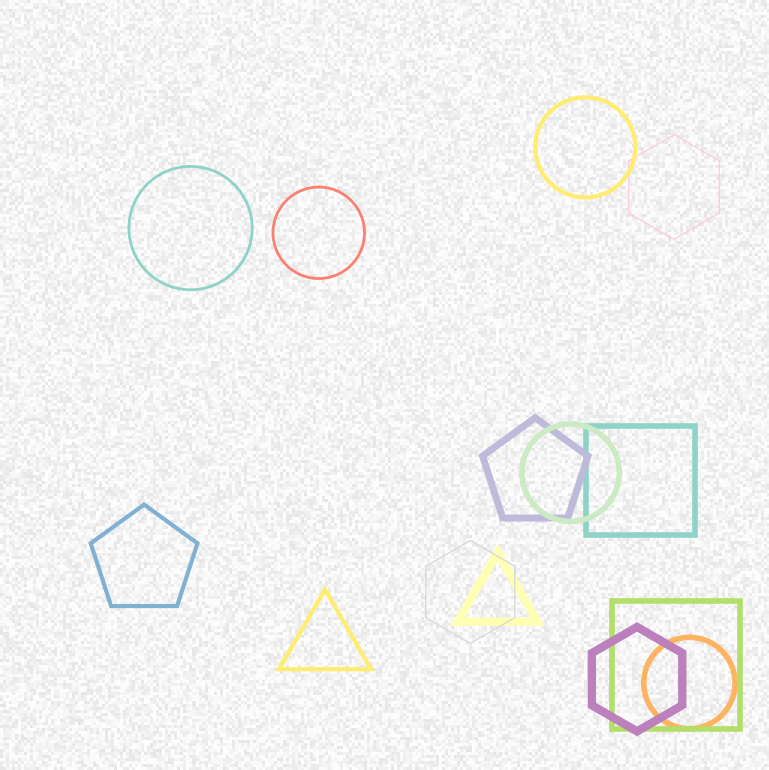[{"shape": "circle", "thickness": 1, "radius": 0.4, "center": [0.247, 0.704]}, {"shape": "square", "thickness": 2, "radius": 0.35, "center": [0.832, 0.376]}, {"shape": "triangle", "thickness": 3, "radius": 0.3, "center": [0.646, 0.223]}, {"shape": "pentagon", "thickness": 2.5, "radius": 0.36, "center": [0.695, 0.386]}, {"shape": "circle", "thickness": 1, "radius": 0.3, "center": [0.414, 0.698]}, {"shape": "pentagon", "thickness": 1.5, "radius": 0.36, "center": [0.187, 0.272]}, {"shape": "circle", "thickness": 2, "radius": 0.3, "center": [0.895, 0.113]}, {"shape": "square", "thickness": 2, "radius": 0.42, "center": [0.878, 0.136]}, {"shape": "hexagon", "thickness": 0.5, "radius": 0.34, "center": [0.875, 0.757]}, {"shape": "hexagon", "thickness": 0.5, "radius": 0.33, "center": [0.611, 0.231]}, {"shape": "hexagon", "thickness": 3, "radius": 0.34, "center": [0.827, 0.118]}, {"shape": "circle", "thickness": 2, "radius": 0.32, "center": [0.741, 0.386]}, {"shape": "triangle", "thickness": 1.5, "radius": 0.35, "center": [0.422, 0.165]}, {"shape": "circle", "thickness": 1.5, "radius": 0.32, "center": [0.76, 0.809]}]